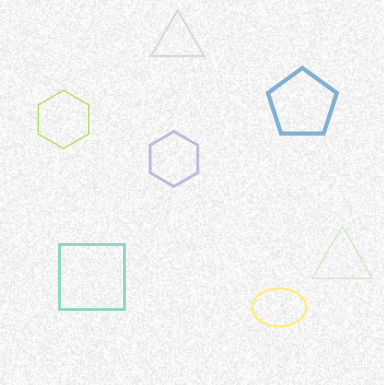[{"shape": "square", "thickness": 2, "radius": 0.43, "center": [0.237, 0.282]}, {"shape": "hexagon", "thickness": 2, "radius": 0.36, "center": [0.452, 0.587]}, {"shape": "pentagon", "thickness": 3, "radius": 0.47, "center": [0.785, 0.729]}, {"shape": "hexagon", "thickness": 1, "radius": 0.38, "center": [0.165, 0.69]}, {"shape": "triangle", "thickness": 1.5, "radius": 0.4, "center": [0.461, 0.894]}, {"shape": "triangle", "thickness": 1, "radius": 0.45, "center": [0.889, 0.322]}, {"shape": "oval", "thickness": 1.5, "radius": 0.35, "center": [0.725, 0.202]}]